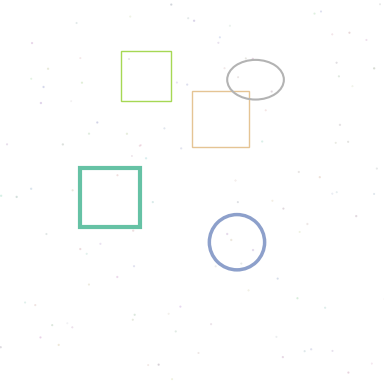[{"shape": "square", "thickness": 3, "radius": 0.39, "center": [0.286, 0.487]}, {"shape": "circle", "thickness": 2.5, "radius": 0.36, "center": [0.616, 0.371]}, {"shape": "square", "thickness": 1, "radius": 0.33, "center": [0.38, 0.802]}, {"shape": "square", "thickness": 1, "radius": 0.37, "center": [0.572, 0.691]}, {"shape": "oval", "thickness": 1.5, "radius": 0.37, "center": [0.664, 0.793]}]